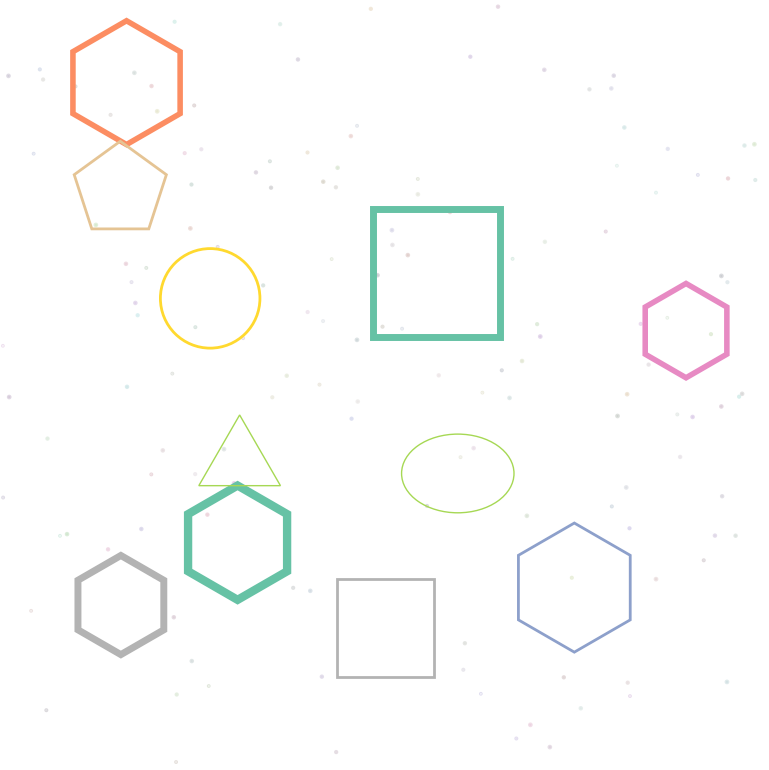[{"shape": "hexagon", "thickness": 3, "radius": 0.37, "center": [0.309, 0.295]}, {"shape": "square", "thickness": 2.5, "radius": 0.41, "center": [0.567, 0.646]}, {"shape": "hexagon", "thickness": 2, "radius": 0.4, "center": [0.164, 0.893]}, {"shape": "hexagon", "thickness": 1, "radius": 0.42, "center": [0.746, 0.237]}, {"shape": "hexagon", "thickness": 2, "radius": 0.31, "center": [0.891, 0.571]}, {"shape": "triangle", "thickness": 0.5, "radius": 0.31, "center": [0.311, 0.4]}, {"shape": "oval", "thickness": 0.5, "radius": 0.37, "center": [0.595, 0.385]}, {"shape": "circle", "thickness": 1, "radius": 0.32, "center": [0.273, 0.613]}, {"shape": "pentagon", "thickness": 1, "radius": 0.31, "center": [0.156, 0.754]}, {"shape": "hexagon", "thickness": 2.5, "radius": 0.32, "center": [0.157, 0.214]}, {"shape": "square", "thickness": 1, "radius": 0.32, "center": [0.5, 0.184]}]